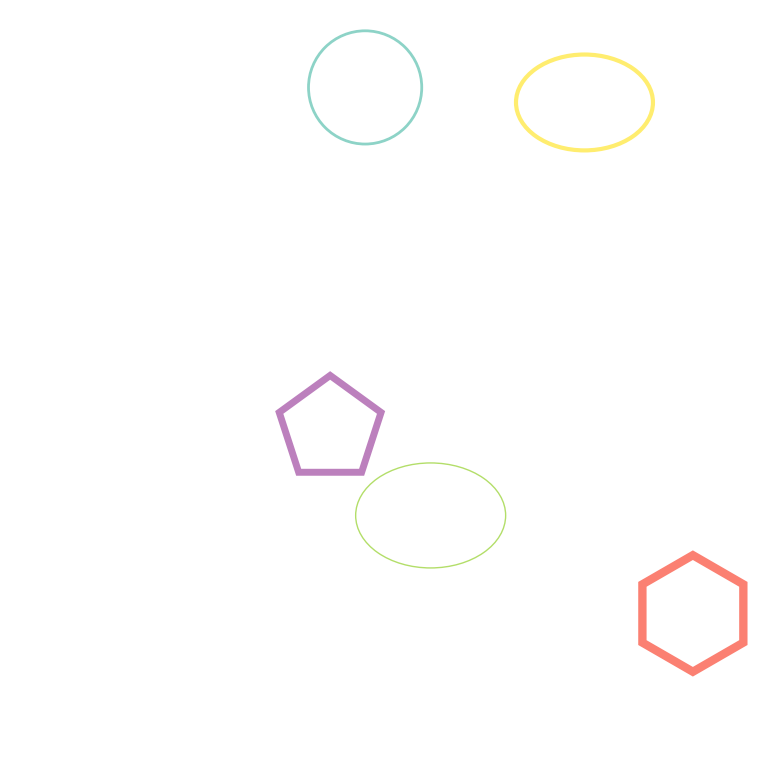[{"shape": "circle", "thickness": 1, "radius": 0.37, "center": [0.474, 0.886]}, {"shape": "hexagon", "thickness": 3, "radius": 0.38, "center": [0.9, 0.203]}, {"shape": "oval", "thickness": 0.5, "radius": 0.49, "center": [0.559, 0.331]}, {"shape": "pentagon", "thickness": 2.5, "radius": 0.35, "center": [0.429, 0.443]}, {"shape": "oval", "thickness": 1.5, "radius": 0.44, "center": [0.759, 0.867]}]